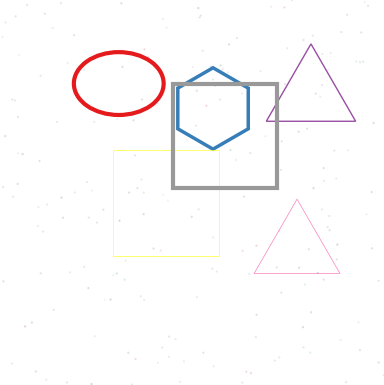[{"shape": "oval", "thickness": 3, "radius": 0.58, "center": [0.308, 0.783]}, {"shape": "hexagon", "thickness": 2.5, "radius": 0.53, "center": [0.553, 0.718]}, {"shape": "triangle", "thickness": 1, "radius": 0.67, "center": [0.808, 0.752]}, {"shape": "square", "thickness": 0.5, "radius": 0.69, "center": [0.43, 0.474]}, {"shape": "triangle", "thickness": 0.5, "radius": 0.64, "center": [0.772, 0.354]}, {"shape": "square", "thickness": 3, "radius": 0.68, "center": [0.585, 0.646]}]